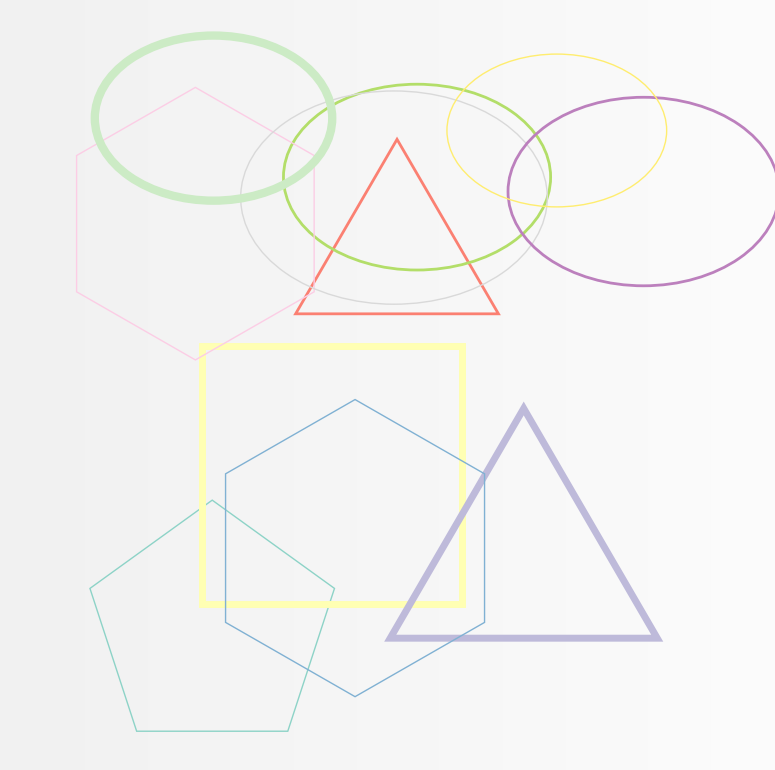[{"shape": "pentagon", "thickness": 0.5, "radius": 0.83, "center": [0.274, 0.185]}, {"shape": "square", "thickness": 2.5, "radius": 0.84, "center": [0.428, 0.383]}, {"shape": "triangle", "thickness": 2.5, "radius": 0.99, "center": [0.676, 0.271]}, {"shape": "triangle", "thickness": 1, "radius": 0.76, "center": [0.512, 0.668]}, {"shape": "hexagon", "thickness": 0.5, "radius": 0.96, "center": [0.458, 0.288]}, {"shape": "oval", "thickness": 1, "radius": 0.86, "center": [0.538, 0.77]}, {"shape": "hexagon", "thickness": 0.5, "radius": 0.88, "center": [0.252, 0.71]}, {"shape": "oval", "thickness": 0.5, "radius": 0.99, "center": [0.508, 0.743]}, {"shape": "oval", "thickness": 1, "radius": 0.87, "center": [0.83, 0.751]}, {"shape": "oval", "thickness": 3, "radius": 0.77, "center": [0.276, 0.847]}, {"shape": "oval", "thickness": 0.5, "radius": 0.71, "center": [0.718, 0.831]}]